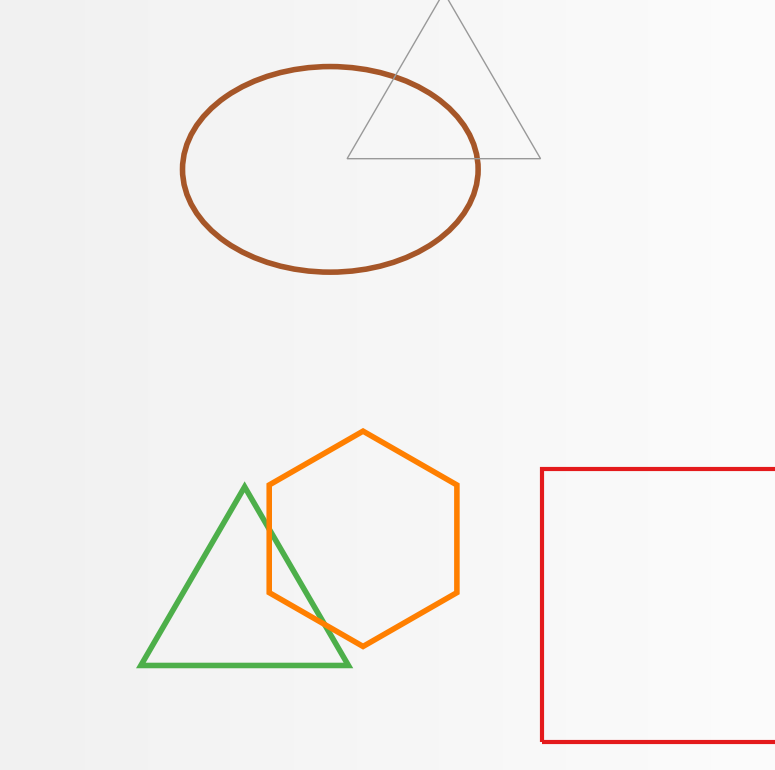[{"shape": "square", "thickness": 1.5, "radius": 0.89, "center": [0.877, 0.214]}, {"shape": "triangle", "thickness": 2, "radius": 0.77, "center": [0.316, 0.213]}, {"shape": "hexagon", "thickness": 2, "radius": 0.7, "center": [0.468, 0.3]}, {"shape": "oval", "thickness": 2, "radius": 0.95, "center": [0.426, 0.78]}, {"shape": "triangle", "thickness": 0.5, "radius": 0.72, "center": [0.573, 0.866]}]